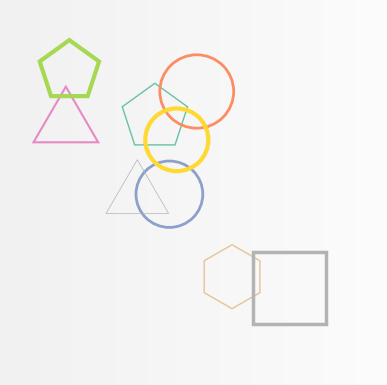[{"shape": "pentagon", "thickness": 1, "radius": 0.44, "center": [0.4, 0.695]}, {"shape": "circle", "thickness": 2, "radius": 0.48, "center": [0.508, 0.762]}, {"shape": "circle", "thickness": 2, "radius": 0.43, "center": [0.437, 0.496]}, {"shape": "triangle", "thickness": 1.5, "radius": 0.48, "center": [0.17, 0.679]}, {"shape": "pentagon", "thickness": 3, "radius": 0.4, "center": [0.179, 0.815]}, {"shape": "circle", "thickness": 3, "radius": 0.41, "center": [0.456, 0.637]}, {"shape": "hexagon", "thickness": 1, "radius": 0.41, "center": [0.599, 0.281]}, {"shape": "square", "thickness": 2.5, "radius": 0.47, "center": [0.747, 0.253]}, {"shape": "triangle", "thickness": 0.5, "radius": 0.47, "center": [0.354, 0.492]}]